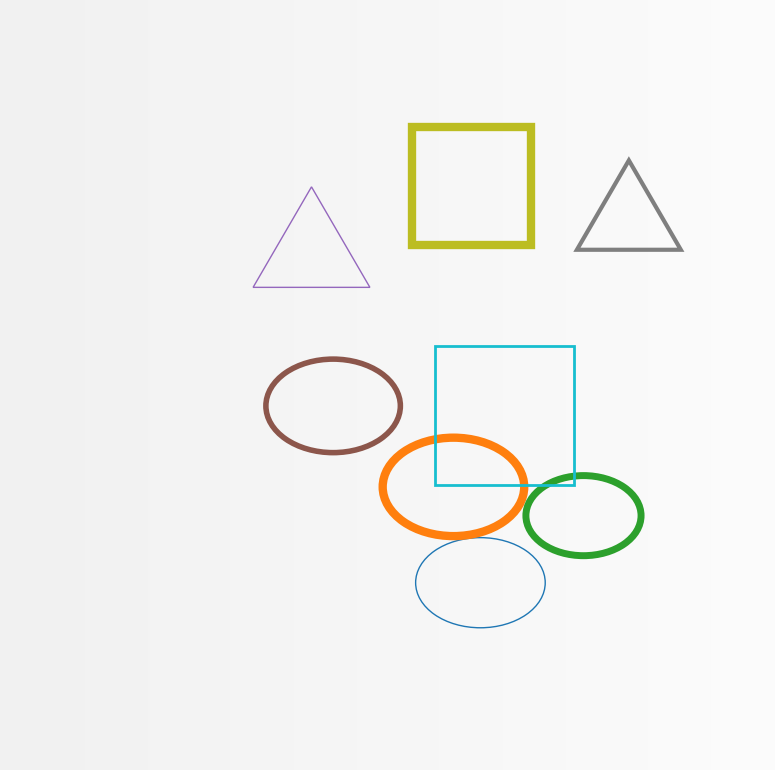[{"shape": "oval", "thickness": 0.5, "radius": 0.42, "center": [0.62, 0.243]}, {"shape": "oval", "thickness": 3, "radius": 0.46, "center": [0.585, 0.368]}, {"shape": "oval", "thickness": 2.5, "radius": 0.37, "center": [0.753, 0.33]}, {"shape": "triangle", "thickness": 0.5, "radius": 0.44, "center": [0.402, 0.67]}, {"shape": "oval", "thickness": 2, "radius": 0.43, "center": [0.43, 0.473]}, {"shape": "triangle", "thickness": 1.5, "radius": 0.39, "center": [0.811, 0.714]}, {"shape": "square", "thickness": 3, "radius": 0.38, "center": [0.608, 0.758]}, {"shape": "square", "thickness": 1, "radius": 0.45, "center": [0.651, 0.461]}]